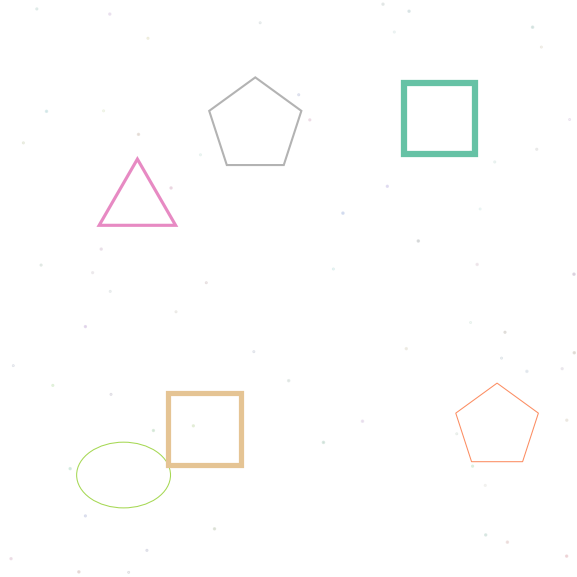[{"shape": "square", "thickness": 3, "radius": 0.31, "center": [0.761, 0.794]}, {"shape": "pentagon", "thickness": 0.5, "radius": 0.38, "center": [0.861, 0.261]}, {"shape": "triangle", "thickness": 1.5, "radius": 0.38, "center": [0.238, 0.647]}, {"shape": "oval", "thickness": 0.5, "radius": 0.41, "center": [0.214, 0.177]}, {"shape": "square", "thickness": 2.5, "radius": 0.31, "center": [0.354, 0.256]}, {"shape": "pentagon", "thickness": 1, "radius": 0.42, "center": [0.442, 0.781]}]